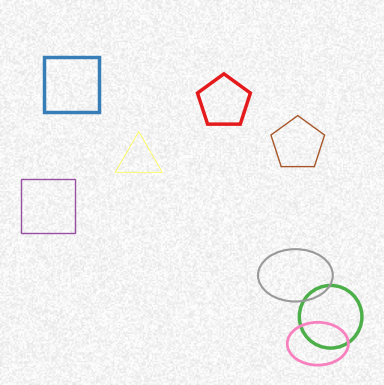[{"shape": "pentagon", "thickness": 2.5, "radius": 0.36, "center": [0.582, 0.736]}, {"shape": "square", "thickness": 2.5, "radius": 0.36, "center": [0.185, 0.781]}, {"shape": "circle", "thickness": 2.5, "radius": 0.41, "center": [0.859, 0.177]}, {"shape": "square", "thickness": 1, "radius": 0.35, "center": [0.125, 0.465]}, {"shape": "triangle", "thickness": 0.5, "radius": 0.35, "center": [0.36, 0.588]}, {"shape": "pentagon", "thickness": 1, "radius": 0.37, "center": [0.773, 0.627]}, {"shape": "oval", "thickness": 2, "radius": 0.4, "center": [0.825, 0.107]}, {"shape": "oval", "thickness": 1.5, "radius": 0.49, "center": [0.767, 0.285]}]